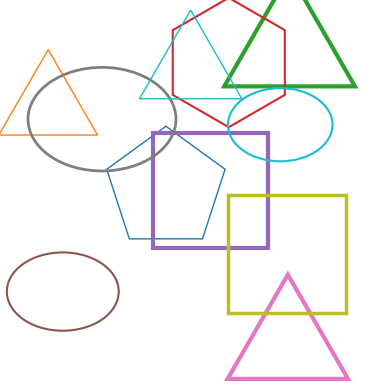[{"shape": "pentagon", "thickness": 1, "radius": 0.81, "center": [0.431, 0.51]}, {"shape": "triangle", "thickness": 1, "radius": 0.74, "center": [0.125, 0.723]}, {"shape": "triangle", "thickness": 3, "radius": 0.98, "center": [0.752, 0.874]}, {"shape": "hexagon", "thickness": 1.5, "radius": 0.84, "center": [0.594, 0.838]}, {"shape": "square", "thickness": 3, "radius": 0.75, "center": [0.546, 0.506]}, {"shape": "oval", "thickness": 1.5, "radius": 0.73, "center": [0.163, 0.243]}, {"shape": "triangle", "thickness": 3, "radius": 0.9, "center": [0.748, 0.106]}, {"shape": "oval", "thickness": 2, "radius": 0.96, "center": [0.265, 0.691]}, {"shape": "square", "thickness": 2.5, "radius": 0.77, "center": [0.744, 0.341]}, {"shape": "triangle", "thickness": 1, "radius": 0.77, "center": [0.495, 0.82]}, {"shape": "oval", "thickness": 1.5, "radius": 0.68, "center": [0.728, 0.676]}]